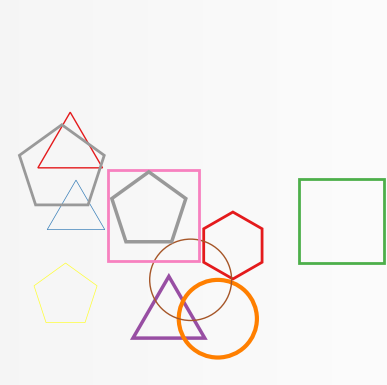[{"shape": "triangle", "thickness": 1, "radius": 0.48, "center": [0.181, 0.612]}, {"shape": "hexagon", "thickness": 2, "radius": 0.43, "center": [0.601, 0.362]}, {"shape": "triangle", "thickness": 0.5, "radius": 0.43, "center": [0.196, 0.446]}, {"shape": "square", "thickness": 2, "radius": 0.54, "center": [0.881, 0.427]}, {"shape": "triangle", "thickness": 2.5, "radius": 0.53, "center": [0.436, 0.175]}, {"shape": "circle", "thickness": 3, "radius": 0.5, "center": [0.562, 0.172]}, {"shape": "pentagon", "thickness": 0.5, "radius": 0.43, "center": [0.169, 0.231]}, {"shape": "circle", "thickness": 1, "radius": 0.53, "center": [0.492, 0.273]}, {"shape": "square", "thickness": 2, "radius": 0.59, "center": [0.396, 0.441]}, {"shape": "pentagon", "thickness": 2, "radius": 0.58, "center": [0.16, 0.561]}, {"shape": "pentagon", "thickness": 2.5, "radius": 0.5, "center": [0.384, 0.453]}]